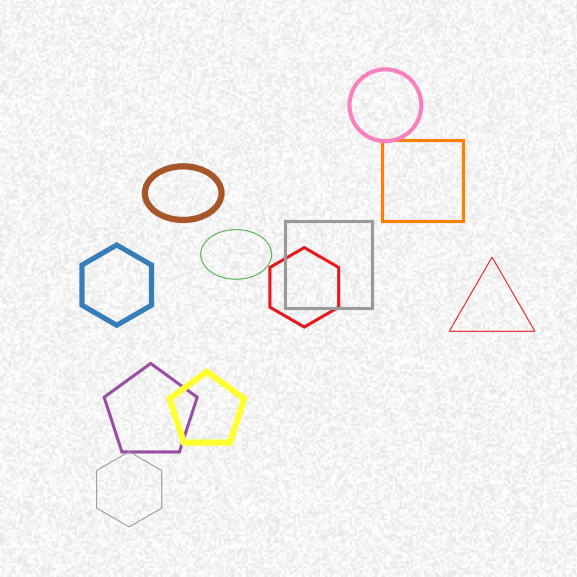[{"shape": "triangle", "thickness": 0.5, "radius": 0.43, "center": [0.852, 0.468]}, {"shape": "hexagon", "thickness": 1.5, "radius": 0.34, "center": [0.527, 0.502]}, {"shape": "hexagon", "thickness": 2.5, "radius": 0.35, "center": [0.202, 0.505]}, {"shape": "oval", "thickness": 0.5, "radius": 0.31, "center": [0.409, 0.559]}, {"shape": "pentagon", "thickness": 1.5, "radius": 0.42, "center": [0.261, 0.285]}, {"shape": "square", "thickness": 1.5, "radius": 0.35, "center": [0.732, 0.687]}, {"shape": "pentagon", "thickness": 3, "radius": 0.34, "center": [0.358, 0.288]}, {"shape": "oval", "thickness": 3, "radius": 0.33, "center": [0.317, 0.665]}, {"shape": "circle", "thickness": 2, "radius": 0.31, "center": [0.667, 0.817]}, {"shape": "hexagon", "thickness": 0.5, "radius": 0.33, "center": [0.224, 0.152]}, {"shape": "square", "thickness": 1.5, "radius": 0.38, "center": [0.568, 0.541]}]